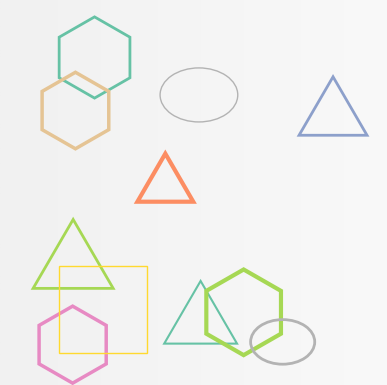[{"shape": "hexagon", "thickness": 2, "radius": 0.53, "center": [0.244, 0.851]}, {"shape": "triangle", "thickness": 1.5, "radius": 0.54, "center": [0.518, 0.162]}, {"shape": "triangle", "thickness": 3, "radius": 0.42, "center": [0.427, 0.518]}, {"shape": "triangle", "thickness": 2, "radius": 0.51, "center": [0.859, 0.699]}, {"shape": "hexagon", "thickness": 2.5, "radius": 0.5, "center": [0.187, 0.105]}, {"shape": "triangle", "thickness": 2, "radius": 0.6, "center": [0.189, 0.311]}, {"shape": "hexagon", "thickness": 3, "radius": 0.56, "center": [0.629, 0.189]}, {"shape": "square", "thickness": 1, "radius": 0.57, "center": [0.265, 0.196]}, {"shape": "hexagon", "thickness": 2.5, "radius": 0.5, "center": [0.195, 0.713]}, {"shape": "oval", "thickness": 2, "radius": 0.41, "center": [0.729, 0.112]}, {"shape": "oval", "thickness": 1, "radius": 0.5, "center": [0.513, 0.753]}]